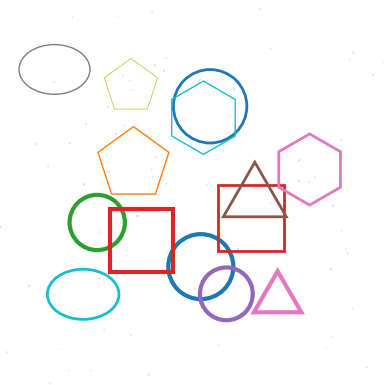[{"shape": "circle", "thickness": 3, "radius": 0.42, "center": [0.522, 0.307]}, {"shape": "circle", "thickness": 2, "radius": 0.48, "center": [0.546, 0.724]}, {"shape": "pentagon", "thickness": 1, "radius": 0.48, "center": [0.347, 0.574]}, {"shape": "circle", "thickness": 3, "radius": 0.36, "center": [0.253, 0.422]}, {"shape": "square", "thickness": 2, "radius": 0.43, "center": [0.651, 0.434]}, {"shape": "square", "thickness": 3, "radius": 0.41, "center": [0.368, 0.376]}, {"shape": "circle", "thickness": 3, "radius": 0.34, "center": [0.588, 0.237]}, {"shape": "triangle", "thickness": 2, "radius": 0.47, "center": [0.662, 0.484]}, {"shape": "triangle", "thickness": 3, "radius": 0.36, "center": [0.721, 0.224]}, {"shape": "hexagon", "thickness": 2, "radius": 0.46, "center": [0.804, 0.56]}, {"shape": "oval", "thickness": 1, "radius": 0.46, "center": [0.141, 0.82]}, {"shape": "pentagon", "thickness": 0.5, "radius": 0.36, "center": [0.34, 0.775]}, {"shape": "hexagon", "thickness": 1, "radius": 0.48, "center": [0.529, 0.694]}, {"shape": "oval", "thickness": 2, "radius": 0.47, "center": [0.216, 0.236]}]